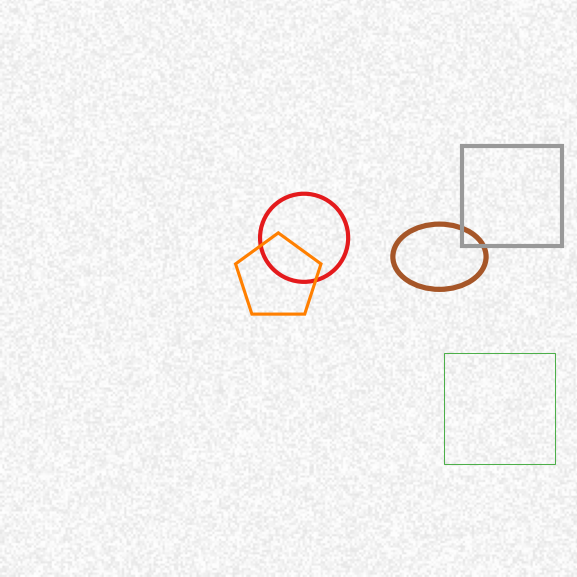[{"shape": "circle", "thickness": 2, "radius": 0.38, "center": [0.527, 0.587]}, {"shape": "square", "thickness": 0.5, "radius": 0.48, "center": [0.865, 0.291]}, {"shape": "pentagon", "thickness": 1.5, "radius": 0.39, "center": [0.482, 0.518]}, {"shape": "oval", "thickness": 2.5, "radius": 0.4, "center": [0.761, 0.555]}, {"shape": "square", "thickness": 2, "radius": 0.43, "center": [0.887, 0.659]}]